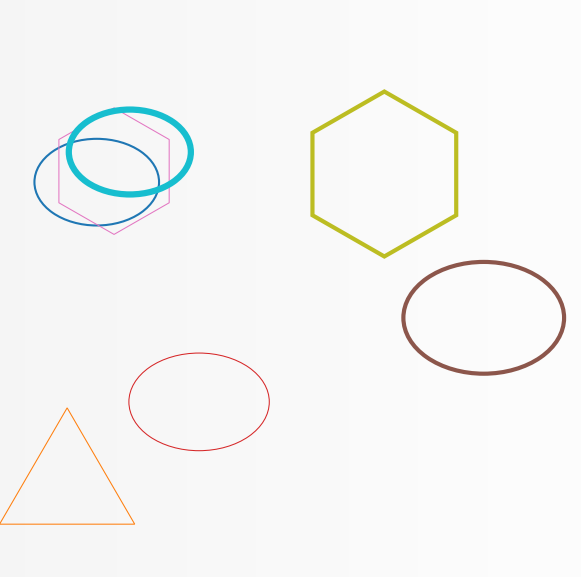[{"shape": "oval", "thickness": 1, "radius": 0.54, "center": [0.166, 0.684]}, {"shape": "triangle", "thickness": 0.5, "radius": 0.67, "center": [0.116, 0.159]}, {"shape": "oval", "thickness": 0.5, "radius": 0.6, "center": [0.343, 0.303]}, {"shape": "oval", "thickness": 2, "radius": 0.69, "center": [0.832, 0.449]}, {"shape": "hexagon", "thickness": 0.5, "radius": 0.55, "center": [0.196, 0.703]}, {"shape": "hexagon", "thickness": 2, "radius": 0.71, "center": [0.661, 0.698]}, {"shape": "oval", "thickness": 3, "radius": 0.52, "center": [0.223, 0.736]}]